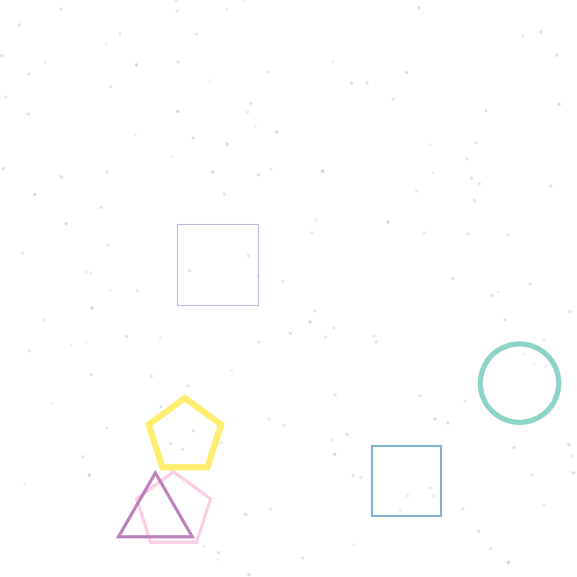[{"shape": "circle", "thickness": 2.5, "radius": 0.34, "center": [0.9, 0.336]}, {"shape": "square", "thickness": 0.5, "radius": 0.35, "center": [0.377, 0.541]}, {"shape": "square", "thickness": 1, "radius": 0.3, "center": [0.704, 0.166]}, {"shape": "pentagon", "thickness": 1.5, "radius": 0.34, "center": [0.301, 0.115]}, {"shape": "triangle", "thickness": 1.5, "radius": 0.37, "center": [0.269, 0.107]}, {"shape": "pentagon", "thickness": 3, "radius": 0.33, "center": [0.32, 0.244]}]